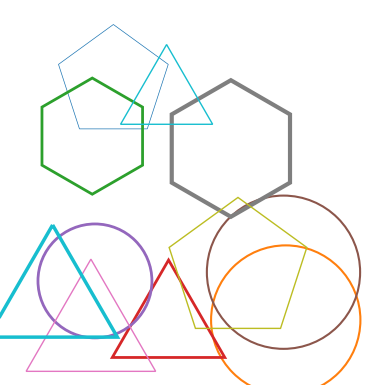[{"shape": "pentagon", "thickness": 0.5, "radius": 0.75, "center": [0.294, 0.786]}, {"shape": "circle", "thickness": 1.5, "radius": 0.97, "center": [0.742, 0.169]}, {"shape": "hexagon", "thickness": 2, "radius": 0.75, "center": [0.24, 0.646]}, {"shape": "triangle", "thickness": 2, "radius": 0.84, "center": [0.438, 0.156]}, {"shape": "circle", "thickness": 2, "radius": 0.74, "center": [0.247, 0.27]}, {"shape": "circle", "thickness": 1.5, "radius": 1.0, "center": [0.736, 0.293]}, {"shape": "triangle", "thickness": 1, "radius": 0.97, "center": [0.236, 0.133]}, {"shape": "hexagon", "thickness": 3, "radius": 0.89, "center": [0.6, 0.614]}, {"shape": "pentagon", "thickness": 1, "radius": 0.94, "center": [0.618, 0.299]}, {"shape": "triangle", "thickness": 2.5, "radius": 0.97, "center": [0.137, 0.221]}, {"shape": "triangle", "thickness": 1, "radius": 0.69, "center": [0.433, 0.746]}]